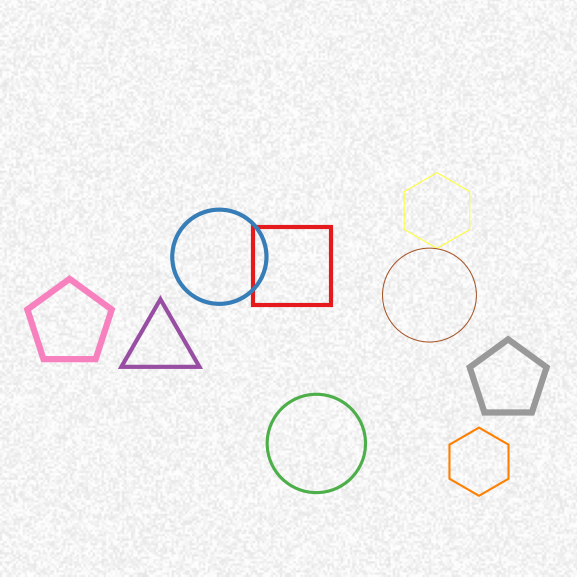[{"shape": "square", "thickness": 2, "radius": 0.34, "center": [0.506, 0.538]}, {"shape": "circle", "thickness": 2, "radius": 0.41, "center": [0.38, 0.555]}, {"shape": "circle", "thickness": 1.5, "radius": 0.43, "center": [0.548, 0.231]}, {"shape": "triangle", "thickness": 2, "radius": 0.39, "center": [0.278, 0.403]}, {"shape": "hexagon", "thickness": 1, "radius": 0.3, "center": [0.829, 0.2]}, {"shape": "hexagon", "thickness": 0.5, "radius": 0.33, "center": [0.757, 0.635]}, {"shape": "circle", "thickness": 0.5, "radius": 0.41, "center": [0.744, 0.488]}, {"shape": "pentagon", "thickness": 3, "radius": 0.38, "center": [0.12, 0.439]}, {"shape": "pentagon", "thickness": 3, "radius": 0.35, "center": [0.88, 0.342]}]